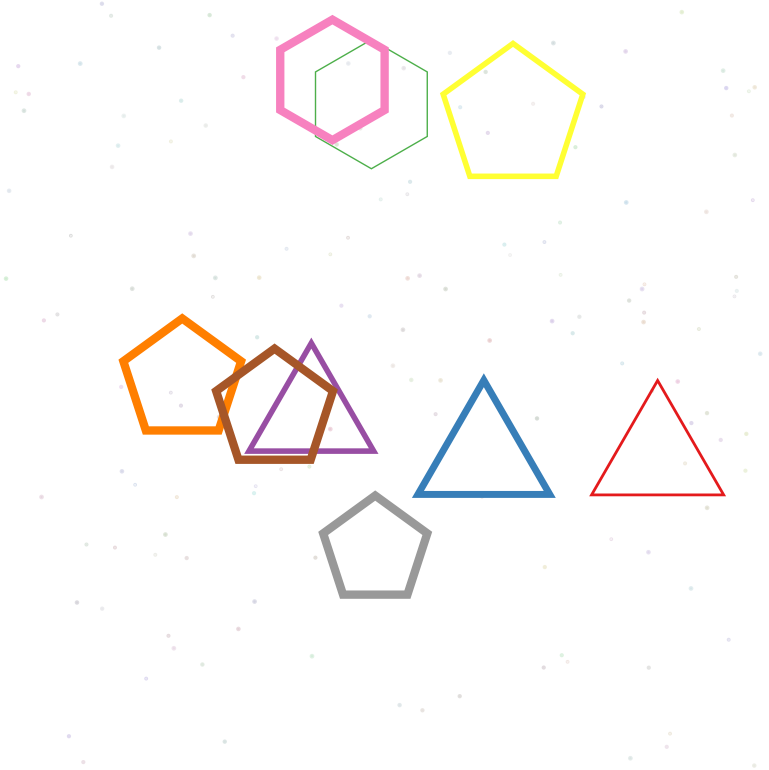[{"shape": "triangle", "thickness": 1, "radius": 0.5, "center": [0.854, 0.407]}, {"shape": "triangle", "thickness": 2.5, "radius": 0.49, "center": [0.628, 0.407]}, {"shape": "hexagon", "thickness": 0.5, "radius": 0.42, "center": [0.482, 0.865]}, {"shape": "triangle", "thickness": 2, "radius": 0.47, "center": [0.404, 0.461]}, {"shape": "pentagon", "thickness": 3, "radius": 0.4, "center": [0.237, 0.506]}, {"shape": "pentagon", "thickness": 2, "radius": 0.48, "center": [0.666, 0.848]}, {"shape": "pentagon", "thickness": 3, "radius": 0.4, "center": [0.357, 0.467]}, {"shape": "hexagon", "thickness": 3, "radius": 0.39, "center": [0.432, 0.896]}, {"shape": "pentagon", "thickness": 3, "radius": 0.36, "center": [0.487, 0.285]}]